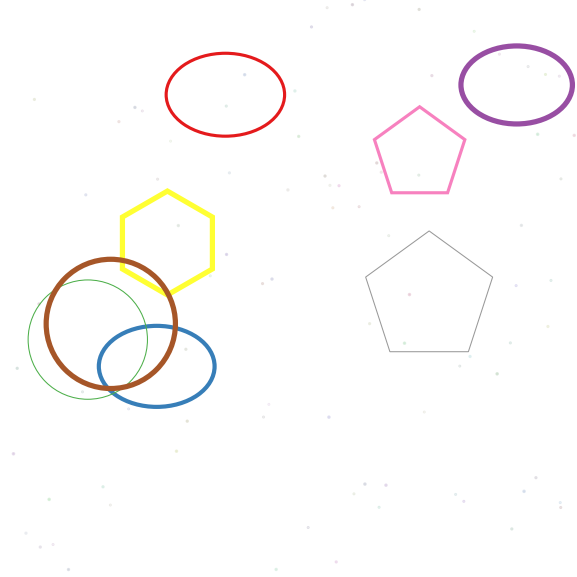[{"shape": "oval", "thickness": 1.5, "radius": 0.51, "center": [0.39, 0.835]}, {"shape": "oval", "thickness": 2, "radius": 0.5, "center": [0.271, 0.365]}, {"shape": "circle", "thickness": 0.5, "radius": 0.52, "center": [0.152, 0.411]}, {"shape": "oval", "thickness": 2.5, "radius": 0.48, "center": [0.895, 0.852]}, {"shape": "hexagon", "thickness": 2.5, "radius": 0.45, "center": [0.29, 0.578]}, {"shape": "circle", "thickness": 2.5, "radius": 0.56, "center": [0.192, 0.438]}, {"shape": "pentagon", "thickness": 1.5, "radius": 0.41, "center": [0.727, 0.732]}, {"shape": "pentagon", "thickness": 0.5, "radius": 0.58, "center": [0.743, 0.484]}]